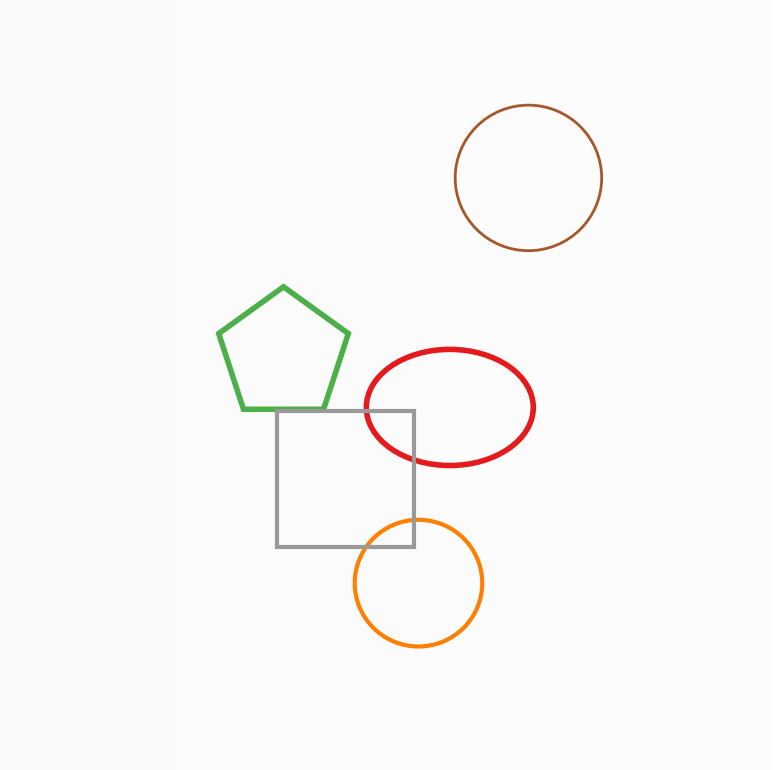[{"shape": "oval", "thickness": 2, "radius": 0.54, "center": [0.58, 0.471]}, {"shape": "pentagon", "thickness": 2, "radius": 0.44, "center": [0.366, 0.54]}, {"shape": "circle", "thickness": 1.5, "radius": 0.41, "center": [0.54, 0.243]}, {"shape": "circle", "thickness": 1, "radius": 0.47, "center": [0.682, 0.769]}, {"shape": "square", "thickness": 1.5, "radius": 0.44, "center": [0.446, 0.378]}]